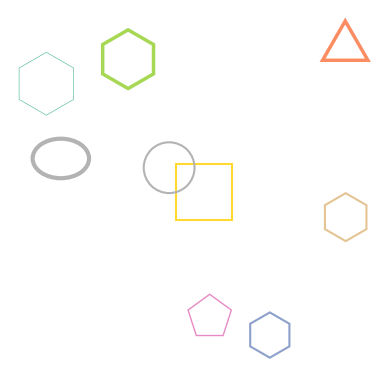[{"shape": "hexagon", "thickness": 0.5, "radius": 0.41, "center": [0.12, 0.783]}, {"shape": "triangle", "thickness": 2.5, "radius": 0.34, "center": [0.897, 0.877]}, {"shape": "hexagon", "thickness": 1.5, "radius": 0.29, "center": [0.701, 0.13]}, {"shape": "pentagon", "thickness": 1, "radius": 0.3, "center": [0.545, 0.176]}, {"shape": "hexagon", "thickness": 2.5, "radius": 0.38, "center": [0.333, 0.846]}, {"shape": "square", "thickness": 1.5, "radius": 0.37, "center": [0.529, 0.501]}, {"shape": "hexagon", "thickness": 1.5, "radius": 0.31, "center": [0.898, 0.436]}, {"shape": "oval", "thickness": 3, "radius": 0.37, "center": [0.158, 0.588]}, {"shape": "circle", "thickness": 1.5, "radius": 0.33, "center": [0.439, 0.564]}]